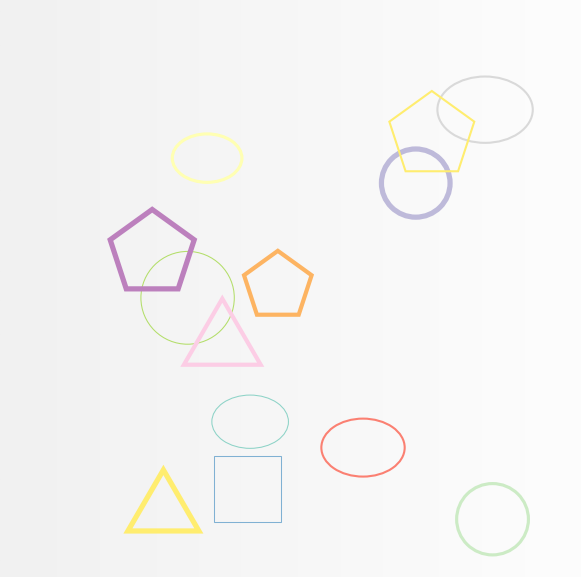[{"shape": "oval", "thickness": 0.5, "radius": 0.33, "center": [0.43, 0.269]}, {"shape": "oval", "thickness": 1.5, "radius": 0.3, "center": [0.356, 0.725]}, {"shape": "circle", "thickness": 2.5, "radius": 0.3, "center": [0.715, 0.682]}, {"shape": "oval", "thickness": 1, "radius": 0.36, "center": [0.625, 0.224]}, {"shape": "square", "thickness": 0.5, "radius": 0.29, "center": [0.426, 0.152]}, {"shape": "pentagon", "thickness": 2, "radius": 0.31, "center": [0.478, 0.504]}, {"shape": "circle", "thickness": 0.5, "radius": 0.4, "center": [0.323, 0.483]}, {"shape": "triangle", "thickness": 2, "radius": 0.38, "center": [0.382, 0.406]}, {"shape": "oval", "thickness": 1, "radius": 0.41, "center": [0.835, 0.809]}, {"shape": "pentagon", "thickness": 2.5, "radius": 0.38, "center": [0.262, 0.56]}, {"shape": "circle", "thickness": 1.5, "radius": 0.31, "center": [0.847, 0.1]}, {"shape": "triangle", "thickness": 2.5, "radius": 0.35, "center": [0.281, 0.115]}, {"shape": "pentagon", "thickness": 1, "radius": 0.38, "center": [0.743, 0.765]}]